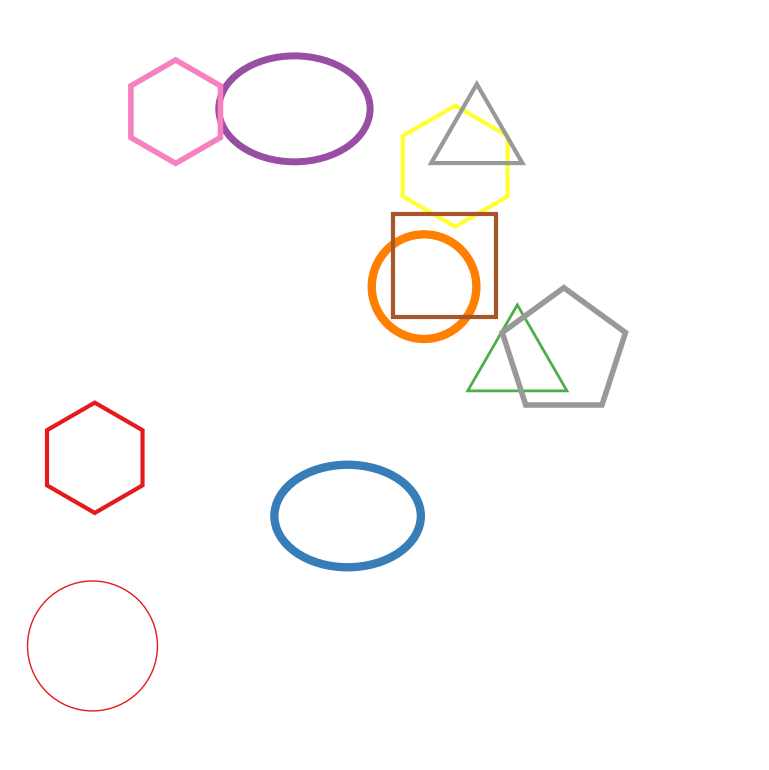[{"shape": "hexagon", "thickness": 1.5, "radius": 0.36, "center": [0.123, 0.405]}, {"shape": "circle", "thickness": 0.5, "radius": 0.42, "center": [0.12, 0.161]}, {"shape": "oval", "thickness": 3, "radius": 0.48, "center": [0.451, 0.33]}, {"shape": "triangle", "thickness": 1, "radius": 0.37, "center": [0.672, 0.53]}, {"shape": "oval", "thickness": 2.5, "radius": 0.49, "center": [0.382, 0.859]}, {"shape": "circle", "thickness": 3, "radius": 0.34, "center": [0.551, 0.628]}, {"shape": "hexagon", "thickness": 1.5, "radius": 0.39, "center": [0.591, 0.784]}, {"shape": "square", "thickness": 1.5, "radius": 0.34, "center": [0.577, 0.655]}, {"shape": "hexagon", "thickness": 2, "radius": 0.34, "center": [0.228, 0.855]}, {"shape": "pentagon", "thickness": 2, "radius": 0.42, "center": [0.732, 0.542]}, {"shape": "triangle", "thickness": 1.5, "radius": 0.34, "center": [0.619, 0.822]}]